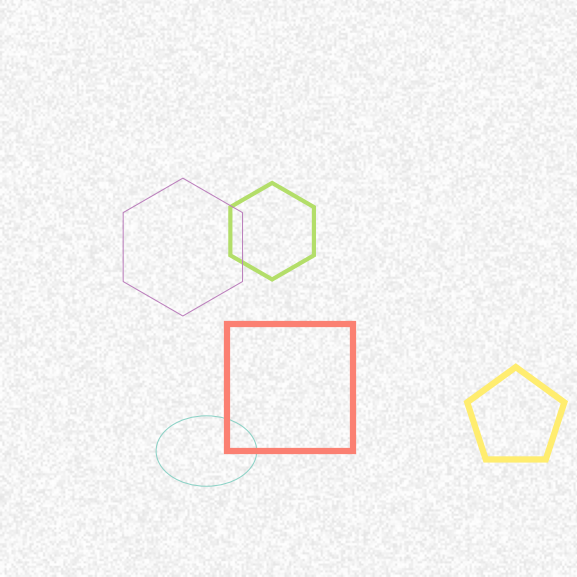[{"shape": "oval", "thickness": 0.5, "radius": 0.44, "center": [0.357, 0.218]}, {"shape": "square", "thickness": 3, "radius": 0.55, "center": [0.502, 0.328]}, {"shape": "hexagon", "thickness": 2, "radius": 0.42, "center": [0.471, 0.599]}, {"shape": "hexagon", "thickness": 0.5, "radius": 0.6, "center": [0.317, 0.571]}, {"shape": "pentagon", "thickness": 3, "radius": 0.44, "center": [0.893, 0.275]}]